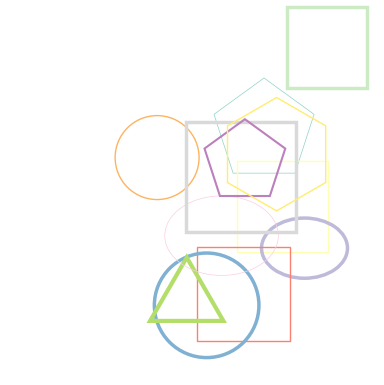[{"shape": "pentagon", "thickness": 0.5, "radius": 0.68, "center": [0.686, 0.661]}, {"shape": "square", "thickness": 1, "radius": 0.59, "center": [0.734, 0.462]}, {"shape": "oval", "thickness": 2.5, "radius": 0.56, "center": [0.791, 0.355]}, {"shape": "square", "thickness": 1, "radius": 0.6, "center": [0.633, 0.236]}, {"shape": "circle", "thickness": 2.5, "radius": 0.68, "center": [0.537, 0.207]}, {"shape": "circle", "thickness": 1, "radius": 0.55, "center": [0.408, 0.591]}, {"shape": "triangle", "thickness": 3, "radius": 0.55, "center": [0.485, 0.221]}, {"shape": "oval", "thickness": 0.5, "radius": 0.74, "center": [0.575, 0.388]}, {"shape": "square", "thickness": 2.5, "radius": 0.71, "center": [0.626, 0.539]}, {"shape": "pentagon", "thickness": 1.5, "radius": 0.55, "center": [0.636, 0.58]}, {"shape": "square", "thickness": 2.5, "radius": 0.52, "center": [0.849, 0.877]}, {"shape": "hexagon", "thickness": 1, "radius": 0.74, "center": [0.718, 0.599]}]